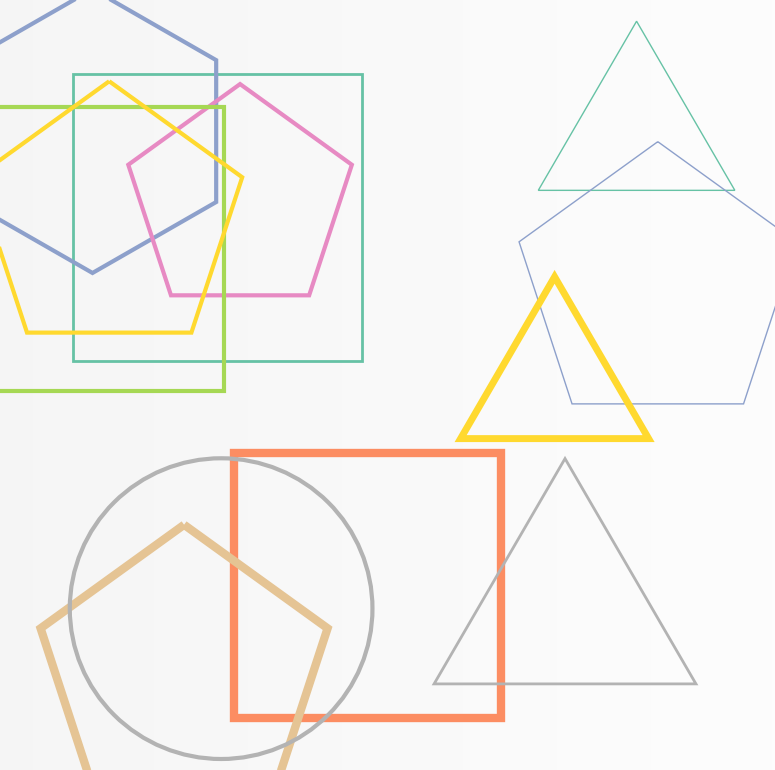[{"shape": "square", "thickness": 1, "radius": 0.93, "center": [0.281, 0.717]}, {"shape": "triangle", "thickness": 0.5, "radius": 0.73, "center": [0.821, 0.826]}, {"shape": "square", "thickness": 3, "radius": 0.86, "center": [0.474, 0.24]}, {"shape": "pentagon", "thickness": 0.5, "radius": 0.94, "center": [0.849, 0.628]}, {"shape": "hexagon", "thickness": 1.5, "radius": 0.92, "center": [0.119, 0.83]}, {"shape": "pentagon", "thickness": 1.5, "radius": 0.76, "center": [0.31, 0.739]}, {"shape": "square", "thickness": 1.5, "radius": 0.92, "center": [0.104, 0.677]}, {"shape": "pentagon", "thickness": 1.5, "radius": 0.9, "center": [0.141, 0.714]}, {"shape": "triangle", "thickness": 2.5, "radius": 0.7, "center": [0.716, 0.5]}, {"shape": "pentagon", "thickness": 3, "radius": 0.97, "center": [0.238, 0.124]}, {"shape": "triangle", "thickness": 1, "radius": 0.98, "center": [0.729, 0.209]}, {"shape": "circle", "thickness": 1.5, "radius": 0.98, "center": [0.285, 0.21]}]